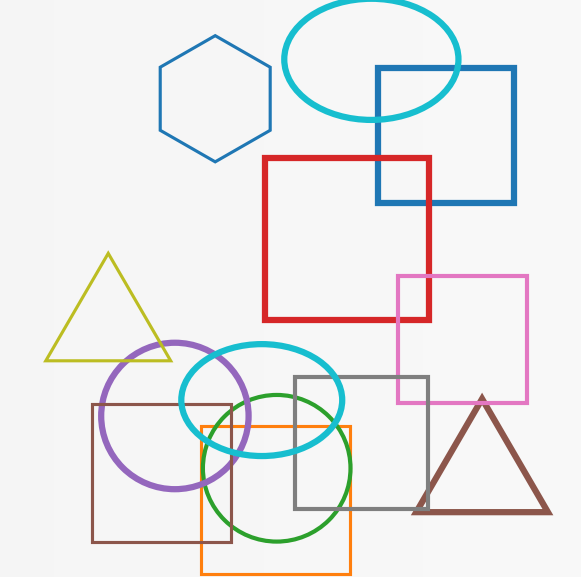[{"shape": "square", "thickness": 3, "radius": 0.58, "center": [0.768, 0.764]}, {"shape": "hexagon", "thickness": 1.5, "radius": 0.55, "center": [0.37, 0.828]}, {"shape": "square", "thickness": 1.5, "radius": 0.64, "center": [0.474, 0.133]}, {"shape": "circle", "thickness": 2, "radius": 0.63, "center": [0.476, 0.188]}, {"shape": "square", "thickness": 3, "radius": 0.7, "center": [0.597, 0.586]}, {"shape": "circle", "thickness": 3, "radius": 0.63, "center": [0.301, 0.279]}, {"shape": "triangle", "thickness": 3, "radius": 0.65, "center": [0.829, 0.178]}, {"shape": "square", "thickness": 1.5, "radius": 0.6, "center": [0.278, 0.181]}, {"shape": "square", "thickness": 2, "radius": 0.55, "center": [0.796, 0.411]}, {"shape": "square", "thickness": 2, "radius": 0.57, "center": [0.621, 0.232]}, {"shape": "triangle", "thickness": 1.5, "radius": 0.62, "center": [0.186, 0.436]}, {"shape": "oval", "thickness": 3, "radius": 0.69, "center": [0.45, 0.306]}, {"shape": "oval", "thickness": 3, "radius": 0.75, "center": [0.639, 0.896]}]